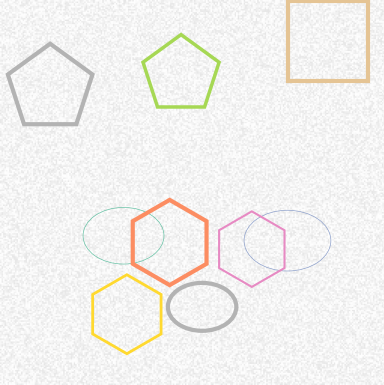[{"shape": "oval", "thickness": 0.5, "radius": 0.53, "center": [0.321, 0.388]}, {"shape": "hexagon", "thickness": 3, "radius": 0.55, "center": [0.441, 0.37]}, {"shape": "oval", "thickness": 0.5, "radius": 0.56, "center": [0.747, 0.375]}, {"shape": "hexagon", "thickness": 1.5, "radius": 0.49, "center": [0.654, 0.353]}, {"shape": "pentagon", "thickness": 2.5, "radius": 0.52, "center": [0.47, 0.806]}, {"shape": "hexagon", "thickness": 2, "radius": 0.51, "center": [0.33, 0.184]}, {"shape": "square", "thickness": 3, "radius": 0.52, "center": [0.852, 0.894]}, {"shape": "oval", "thickness": 3, "radius": 0.44, "center": [0.525, 0.203]}, {"shape": "pentagon", "thickness": 3, "radius": 0.58, "center": [0.13, 0.771]}]